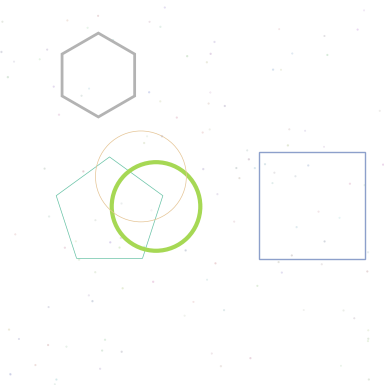[{"shape": "pentagon", "thickness": 0.5, "radius": 0.73, "center": [0.285, 0.447]}, {"shape": "square", "thickness": 1, "radius": 0.69, "center": [0.81, 0.466]}, {"shape": "circle", "thickness": 3, "radius": 0.58, "center": [0.405, 0.464]}, {"shape": "circle", "thickness": 0.5, "radius": 0.59, "center": [0.366, 0.542]}, {"shape": "hexagon", "thickness": 2, "radius": 0.54, "center": [0.255, 0.805]}]